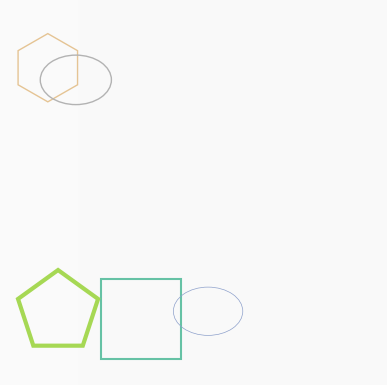[{"shape": "square", "thickness": 1.5, "radius": 0.52, "center": [0.364, 0.171]}, {"shape": "oval", "thickness": 0.5, "radius": 0.45, "center": [0.537, 0.192]}, {"shape": "pentagon", "thickness": 3, "radius": 0.54, "center": [0.15, 0.19]}, {"shape": "hexagon", "thickness": 1, "radius": 0.44, "center": [0.123, 0.824]}, {"shape": "oval", "thickness": 1, "radius": 0.46, "center": [0.196, 0.793]}]